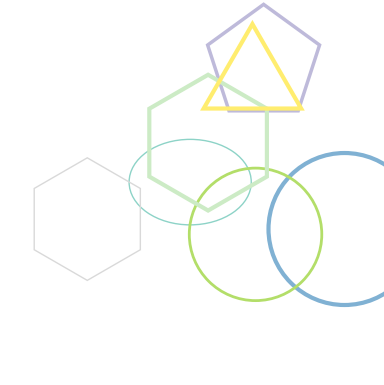[{"shape": "oval", "thickness": 1, "radius": 0.79, "center": [0.494, 0.527]}, {"shape": "pentagon", "thickness": 2.5, "radius": 0.76, "center": [0.685, 0.836]}, {"shape": "circle", "thickness": 3, "radius": 0.99, "center": [0.895, 0.405]}, {"shape": "circle", "thickness": 2, "radius": 0.86, "center": [0.664, 0.391]}, {"shape": "hexagon", "thickness": 1, "radius": 0.8, "center": [0.227, 0.431]}, {"shape": "hexagon", "thickness": 3, "radius": 0.88, "center": [0.541, 0.629]}, {"shape": "triangle", "thickness": 3, "radius": 0.73, "center": [0.656, 0.791]}]